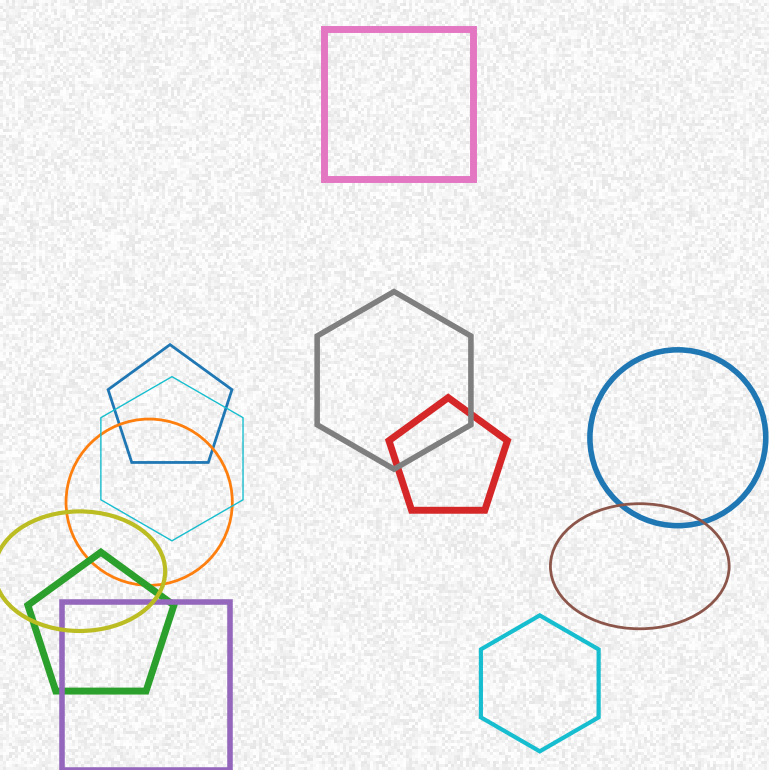[{"shape": "pentagon", "thickness": 1, "radius": 0.42, "center": [0.221, 0.468]}, {"shape": "circle", "thickness": 2, "radius": 0.57, "center": [0.88, 0.431]}, {"shape": "circle", "thickness": 1, "radius": 0.54, "center": [0.194, 0.348]}, {"shape": "pentagon", "thickness": 2.5, "radius": 0.5, "center": [0.131, 0.183]}, {"shape": "pentagon", "thickness": 2.5, "radius": 0.4, "center": [0.582, 0.403]}, {"shape": "square", "thickness": 2, "radius": 0.55, "center": [0.189, 0.11]}, {"shape": "oval", "thickness": 1, "radius": 0.58, "center": [0.831, 0.265]}, {"shape": "square", "thickness": 2.5, "radius": 0.48, "center": [0.518, 0.865]}, {"shape": "hexagon", "thickness": 2, "radius": 0.58, "center": [0.512, 0.506]}, {"shape": "oval", "thickness": 1.5, "radius": 0.55, "center": [0.104, 0.258]}, {"shape": "hexagon", "thickness": 0.5, "radius": 0.53, "center": [0.223, 0.404]}, {"shape": "hexagon", "thickness": 1.5, "radius": 0.44, "center": [0.701, 0.113]}]